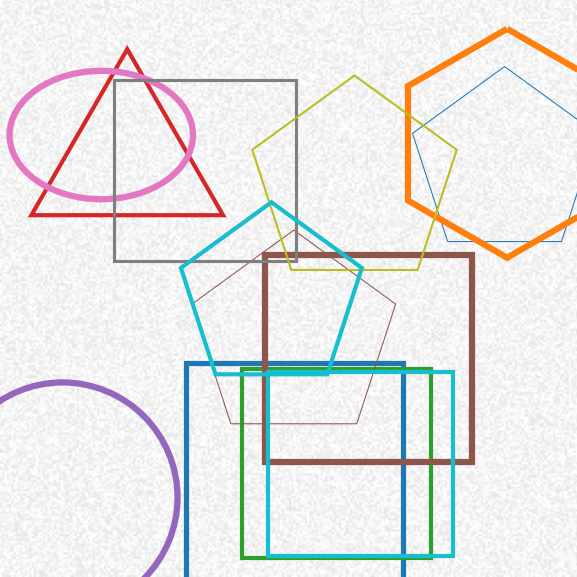[{"shape": "square", "thickness": 2.5, "radius": 0.94, "center": [0.51, 0.183]}, {"shape": "pentagon", "thickness": 0.5, "radius": 0.84, "center": [0.874, 0.716]}, {"shape": "hexagon", "thickness": 3, "radius": 0.99, "center": [0.878, 0.751]}, {"shape": "square", "thickness": 2, "radius": 0.82, "center": [0.582, 0.196]}, {"shape": "triangle", "thickness": 2, "radius": 0.96, "center": [0.22, 0.722]}, {"shape": "circle", "thickness": 3, "radius": 1.0, "center": [0.108, 0.138]}, {"shape": "square", "thickness": 3, "radius": 0.9, "center": [0.639, 0.379]}, {"shape": "pentagon", "thickness": 0.5, "radius": 0.93, "center": [0.509, 0.415]}, {"shape": "oval", "thickness": 3, "radius": 0.79, "center": [0.175, 0.765]}, {"shape": "square", "thickness": 1.5, "radius": 0.79, "center": [0.355, 0.704]}, {"shape": "pentagon", "thickness": 1, "radius": 0.93, "center": [0.614, 0.682]}, {"shape": "square", "thickness": 2, "radius": 0.8, "center": [0.624, 0.196]}, {"shape": "pentagon", "thickness": 2, "radius": 0.82, "center": [0.47, 0.484]}]